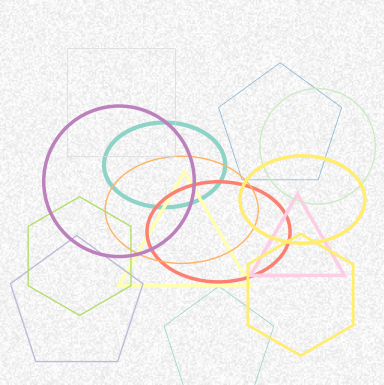[{"shape": "pentagon", "thickness": 0.5, "radius": 0.75, "center": [0.569, 0.107]}, {"shape": "oval", "thickness": 3, "radius": 0.79, "center": [0.427, 0.572]}, {"shape": "triangle", "thickness": 2.5, "radius": 0.99, "center": [0.479, 0.356]}, {"shape": "pentagon", "thickness": 1, "radius": 0.9, "center": [0.199, 0.207]}, {"shape": "oval", "thickness": 2.5, "radius": 0.93, "center": [0.568, 0.398]}, {"shape": "pentagon", "thickness": 0.5, "radius": 0.84, "center": [0.728, 0.669]}, {"shape": "oval", "thickness": 1, "radius": 0.99, "center": [0.472, 0.455]}, {"shape": "hexagon", "thickness": 1, "radius": 0.77, "center": [0.207, 0.335]}, {"shape": "triangle", "thickness": 2.5, "radius": 0.7, "center": [0.773, 0.355]}, {"shape": "square", "thickness": 0.5, "radius": 0.7, "center": [0.315, 0.734]}, {"shape": "circle", "thickness": 2.5, "radius": 0.98, "center": [0.309, 0.529]}, {"shape": "circle", "thickness": 1, "radius": 0.75, "center": [0.825, 0.62]}, {"shape": "hexagon", "thickness": 2, "radius": 0.79, "center": [0.781, 0.234]}, {"shape": "oval", "thickness": 2.5, "radius": 0.81, "center": [0.786, 0.482]}]